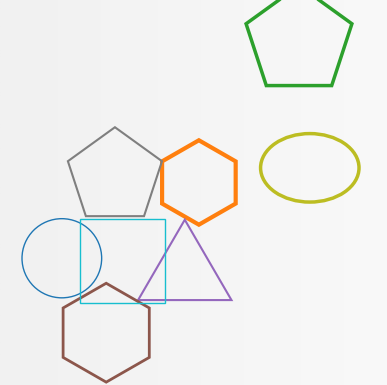[{"shape": "circle", "thickness": 1, "radius": 0.51, "center": [0.16, 0.329]}, {"shape": "hexagon", "thickness": 3, "radius": 0.55, "center": [0.513, 0.526]}, {"shape": "pentagon", "thickness": 2.5, "radius": 0.72, "center": [0.772, 0.894]}, {"shape": "triangle", "thickness": 1.5, "radius": 0.7, "center": [0.477, 0.29]}, {"shape": "hexagon", "thickness": 2, "radius": 0.64, "center": [0.274, 0.136]}, {"shape": "pentagon", "thickness": 1.5, "radius": 0.64, "center": [0.297, 0.542]}, {"shape": "oval", "thickness": 2.5, "radius": 0.64, "center": [0.799, 0.564]}, {"shape": "square", "thickness": 1, "radius": 0.55, "center": [0.316, 0.322]}]